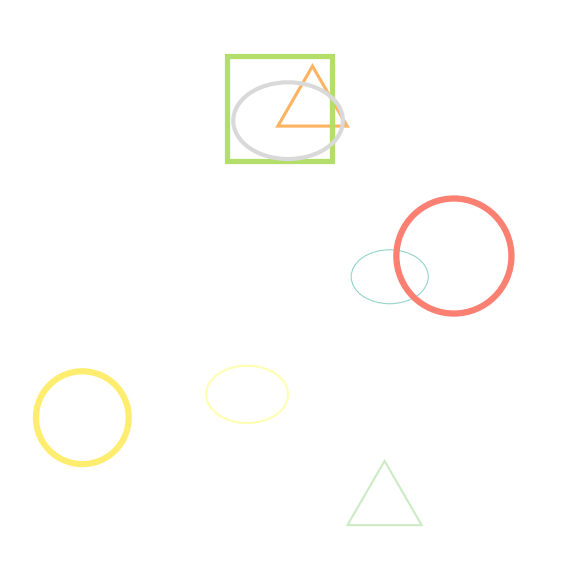[{"shape": "oval", "thickness": 0.5, "radius": 0.33, "center": [0.675, 0.52]}, {"shape": "oval", "thickness": 1, "radius": 0.35, "center": [0.428, 0.316]}, {"shape": "circle", "thickness": 3, "radius": 0.5, "center": [0.786, 0.556]}, {"shape": "triangle", "thickness": 1.5, "radius": 0.35, "center": [0.541, 0.815]}, {"shape": "square", "thickness": 2.5, "radius": 0.46, "center": [0.484, 0.812]}, {"shape": "oval", "thickness": 2, "radius": 0.47, "center": [0.499, 0.79]}, {"shape": "triangle", "thickness": 1, "radius": 0.37, "center": [0.666, 0.127]}, {"shape": "circle", "thickness": 3, "radius": 0.4, "center": [0.143, 0.276]}]